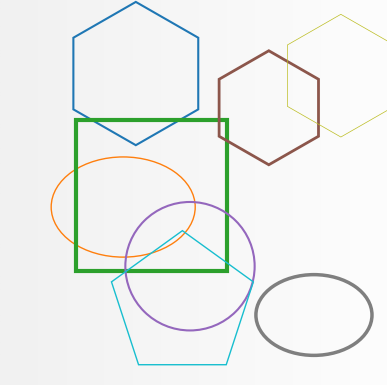[{"shape": "hexagon", "thickness": 1.5, "radius": 0.93, "center": [0.35, 0.809]}, {"shape": "oval", "thickness": 1, "radius": 0.93, "center": [0.318, 0.462]}, {"shape": "square", "thickness": 3, "radius": 0.98, "center": [0.391, 0.491]}, {"shape": "circle", "thickness": 1.5, "radius": 0.83, "center": [0.49, 0.309]}, {"shape": "hexagon", "thickness": 2, "radius": 0.74, "center": [0.694, 0.72]}, {"shape": "oval", "thickness": 2.5, "radius": 0.75, "center": [0.81, 0.182]}, {"shape": "hexagon", "thickness": 0.5, "radius": 0.8, "center": [0.88, 0.803]}, {"shape": "pentagon", "thickness": 1, "radius": 0.96, "center": [0.471, 0.208]}]